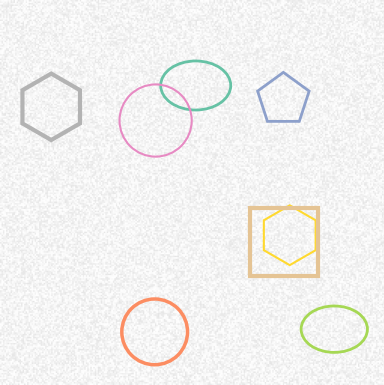[{"shape": "oval", "thickness": 2, "radius": 0.45, "center": [0.508, 0.778]}, {"shape": "circle", "thickness": 2.5, "radius": 0.43, "center": [0.402, 0.138]}, {"shape": "pentagon", "thickness": 2, "radius": 0.35, "center": [0.736, 0.742]}, {"shape": "circle", "thickness": 1.5, "radius": 0.47, "center": [0.404, 0.687]}, {"shape": "oval", "thickness": 2, "radius": 0.43, "center": [0.868, 0.145]}, {"shape": "hexagon", "thickness": 1.5, "radius": 0.39, "center": [0.753, 0.389]}, {"shape": "square", "thickness": 3, "radius": 0.44, "center": [0.737, 0.371]}, {"shape": "hexagon", "thickness": 3, "radius": 0.43, "center": [0.133, 0.723]}]